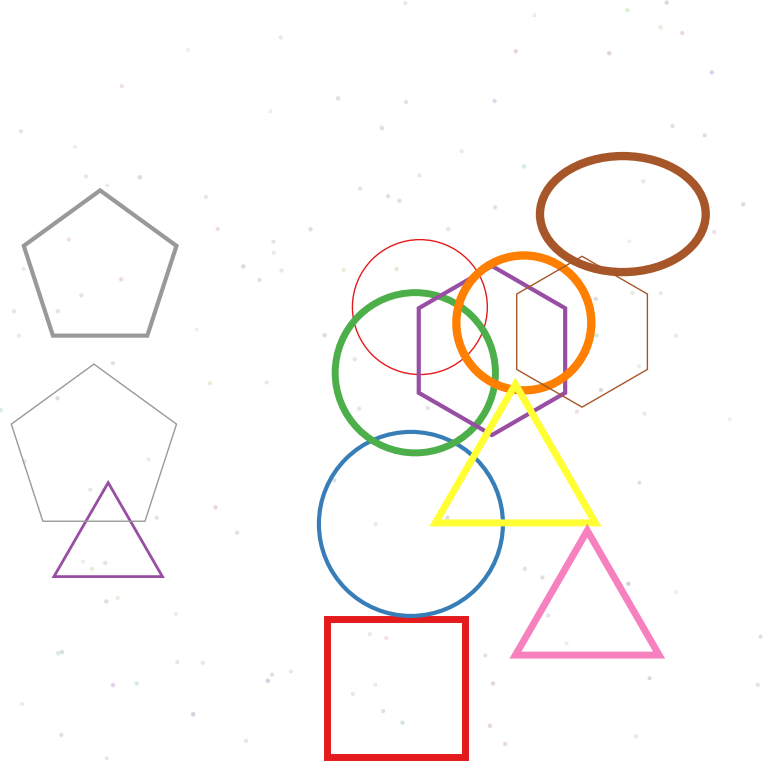[{"shape": "square", "thickness": 2.5, "radius": 0.45, "center": [0.514, 0.106]}, {"shape": "circle", "thickness": 0.5, "radius": 0.44, "center": [0.545, 0.601]}, {"shape": "circle", "thickness": 1.5, "radius": 0.6, "center": [0.534, 0.32]}, {"shape": "circle", "thickness": 2.5, "radius": 0.52, "center": [0.539, 0.516]}, {"shape": "triangle", "thickness": 1, "radius": 0.41, "center": [0.141, 0.292]}, {"shape": "hexagon", "thickness": 1.5, "radius": 0.55, "center": [0.639, 0.545]}, {"shape": "circle", "thickness": 3, "radius": 0.44, "center": [0.68, 0.581]}, {"shape": "triangle", "thickness": 2.5, "radius": 0.6, "center": [0.669, 0.381]}, {"shape": "hexagon", "thickness": 0.5, "radius": 0.49, "center": [0.756, 0.569]}, {"shape": "oval", "thickness": 3, "radius": 0.54, "center": [0.809, 0.722]}, {"shape": "triangle", "thickness": 2.5, "radius": 0.54, "center": [0.763, 0.203]}, {"shape": "pentagon", "thickness": 1.5, "radius": 0.52, "center": [0.13, 0.648]}, {"shape": "pentagon", "thickness": 0.5, "radius": 0.56, "center": [0.122, 0.414]}]